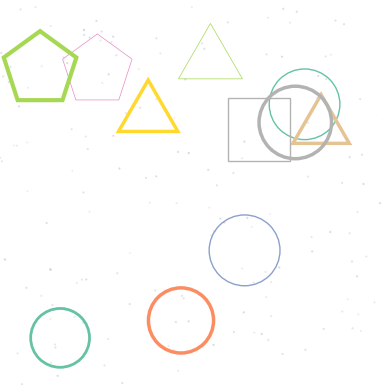[{"shape": "circle", "thickness": 2, "radius": 0.38, "center": [0.156, 0.122]}, {"shape": "circle", "thickness": 1, "radius": 0.46, "center": [0.791, 0.729]}, {"shape": "circle", "thickness": 2.5, "radius": 0.42, "center": [0.47, 0.168]}, {"shape": "circle", "thickness": 1, "radius": 0.46, "center": [0.635, 0.35]}, {"shape": "pentagon", "thickness": 0.5, "radius": 0.47, "center": [0.253, 0.817]}, {"shape": "triangle", "thickness": 0.5, "radius": 0.48, "center": [0.547, 0.843]}, {"shape": "pentagon", "thickness": 3, "radius": 0.5, "center": [0.104, 0.82]}, {"shape": "triangle", "thickness": 2.5, "radius": 0.44, "center": [0.385, 0.703]}, {"shape": "triangle", "thickness": 2.5, "radius": 0.42, "center": [0.834, 0.67]}, {"shape": "square", "thickness": 1, "radius": 0.41, "center": [0.673, 0.664]}, {"shape": "circle", "thickness": 2.5, "radius": 0.47, "center": [0.767, 0.682]}]